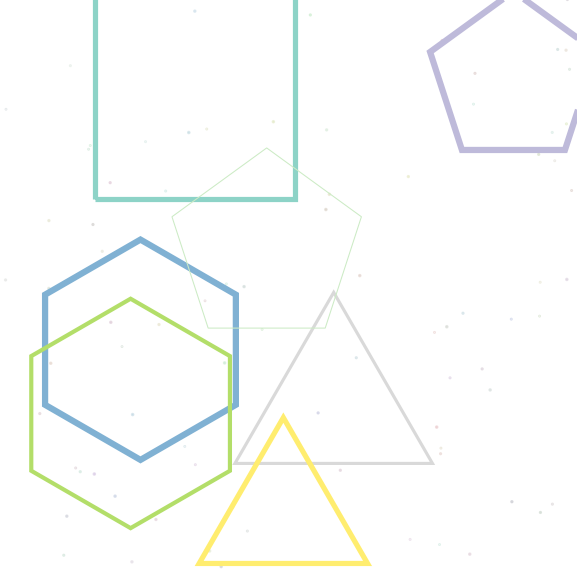[{"shape": "square", "thickness": 2.5, "radius": 0.86, "center": [0.337, 0.828]}, {"shape": "pentagon", "thickness": 3, "radius": 0.76, "center": [0.889, 0.862]}, {"shape": "hexagon", "thickness": 3, "radius": 0.95, "center": [0.243, 0.394]}, {"shape": "hexagon", "thickness": 2, "radius": 0.99, "center": [0.226, 0.283]}, {"shape": "triangle", "thickness": 1.5, "radius": 0.99, "center": [0.578, 0.295]}, {"shape": "pentagon", "thickness": 0.5, "radius": 0.86, "center": [0.462, 0.571]}, {"shape": "triangle", "thickness": 2.5, "radius": 0.84, "center": [0.491, 0.108]}]